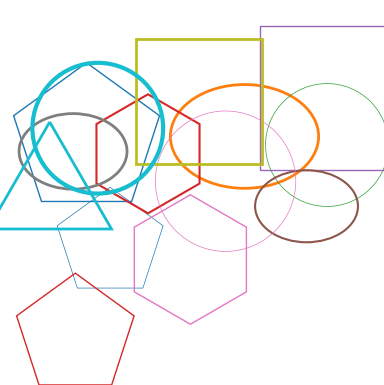[{"shape": "pentagon", "thickness": 0.5, "radius": 0.72, "center": [0.286, 0.369]}, {"shape": "pentagon", "thickness": 1, "radius": 1.0, "center": [0.225, 0.638]}, {"shape": "oval", "thickness": 2, "radius": 0.96, "center": [0.635, 0.646]}, {"shape": "circle", "thickness": 0.5, "radius": 0.8, "center": [0.849, 0.623]}, {"shape": "hexagon", "thickness": 1.5, "radius": 0.77, "center": [0.384, 0.601]}, {"shape": "pentagon", "thickness": 1, "radius": 0.8, "center": [0.196, 0.13]}, {"shape": "square", "thickness": 1, "radius": 0.94, "center": [0.864, 0.745]}, {"shape": "oval", "thickness": 1.5, "radius": 0.67, "center": [0.796, 0.464]}, {"shape": "circle", "thickness": 0.5, "radius": 0.91, "center": [0.586, 0.529]}, {"shape": "hexagon", "thickness": 1, "radius": 0.84, "center": [0.494, 0.326]}, {"shape": "oval", "thickness": 2, "radius": 0.7, "center": [0.19, 0.607]}, {"shape": "square", "thickness": 2, "radius": 0.81, "center": [0.517, 0.737]}, {"shape": "triangle", "thickness": 2, "radius": 0.93, "center": [0.129, 0.498]}, {"shape": "circle", "thickness": 3, "radius": 0.85, "center": [0.254, 0.667]}]